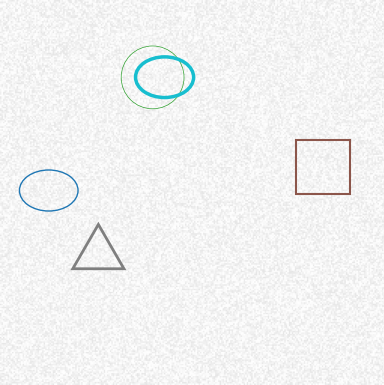[{"shape": "oval", "thickness": 1, "radius": 0.38, "center": [0.127, 0.505]}, {"shape": "circle", "thickness": 0.5, "radius": 0.41, "center": [0.396, 0.799]}, {"shape": "square", "thickness": 1.5, "radius": 0.35, "center": [0.839, 0.566]}, {"shape": "triangle", "thickness": 2, "radius": 0.38, "center": [0.255, 0.34]}, {"shape": "oval", "thickness": 2.5, "radius": 0.38, "center": [0.427, 0.799]}]